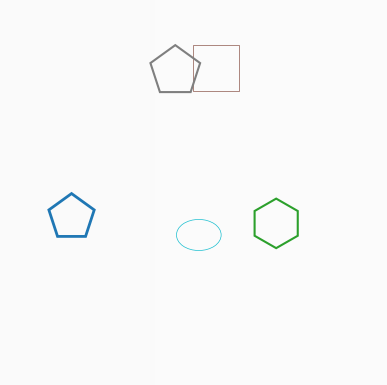[{"shape": "pentagon", "thickness": 2, "radius": 0.31, "center": [0.185, 0.436]}, {"shape": "hexagon", "thickness": 1.5, "radius": 0.32, "center": [0.713, 0.42]}, {"shape": "square", "thickness": 0.5, "radius": 0.29, "center": [0.557, 0.823]}, {"shape": "pentagon", "thickness": 1.5, "radius": 0.34, "center": [0.452, 0.815]}, {"shape": "oval", "thickness": 0.5, "radius": 0.29, "center": [0.513, 0.39]}]